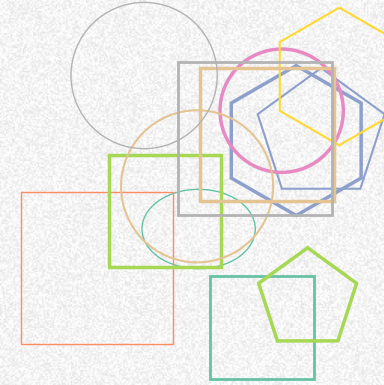[{"shape": "oval", "thickness": 1, "radius": 0.74, "center": [0.516, 0.405]}, {"shape": "square", "thickness": 2, "radius": 0.67, "center": [0.681, 0.149]}, {"shape": "square", "thickness": 1, "radius": 0.98, "center": [0.253, 0.304]}, {"shape": "hexagon", "thickness": 2.5, "radius": 0.97, "center": [0.769, 0.635]}, {"shape": "pentagon", "thickness": 1.5, "radius": 0.87, "center": [0.834, 0.65]}, {"shape": "circle", "thickness": 2.5, "radius": 0.8, "center": [0.732, 0.712]}, {"shape": "pentagon", "thickness": 2.5, "radius": 0.67, "center": [0.799, 0.223]}, {"shape": "square", "thickness": 2.5, "radius": 0.73, "center": [0.429, 0.452]}, {"shape": "hexagon", "thickness": 1.5, "radius": 0.89, "center": [0.881, 0.801]}, {"shape": "circle", "thickness": 1.5, "radius": 0.99, "center": [0.512, 0.516]}, {"shape": "square", "thickness": 2.5, "radius": 0.87, "center": [0.694, 0.651]}, {"shape": "circle", "thickness": 1, "radius": 0.95, "center": [0.374, 0.804]}, {"shape": "square", "thickness": 2, "radius": 0.99, "center": [0.663, 0.64]}]